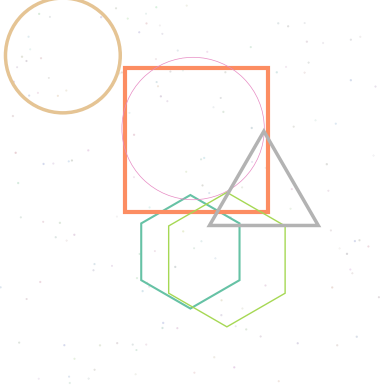[{"shape": "hexagon", "thickness": 1.5, "radius": 0.74, "center": [0.494, 0.346]}, {"shape": "square", "thickness": 3, "radius": 0.93, "center": [0.511, 0.636]}, {"shape": "circle", "thickness": 0.5, "radius": 0.92, "center": [0.502, 0.666]}, {"shape": "hexagon", "thickness": 1, "radius": 0.87, "center": [0.589, 0.326]}, {"shape": "circle", "thickness": 2.5, "radius": 0.75, "center": [0.163, 0.856]}, {"shape": "triangle", "thickness": 2.5, "radius": 0.82, "center": [0.685, 0.496]}]